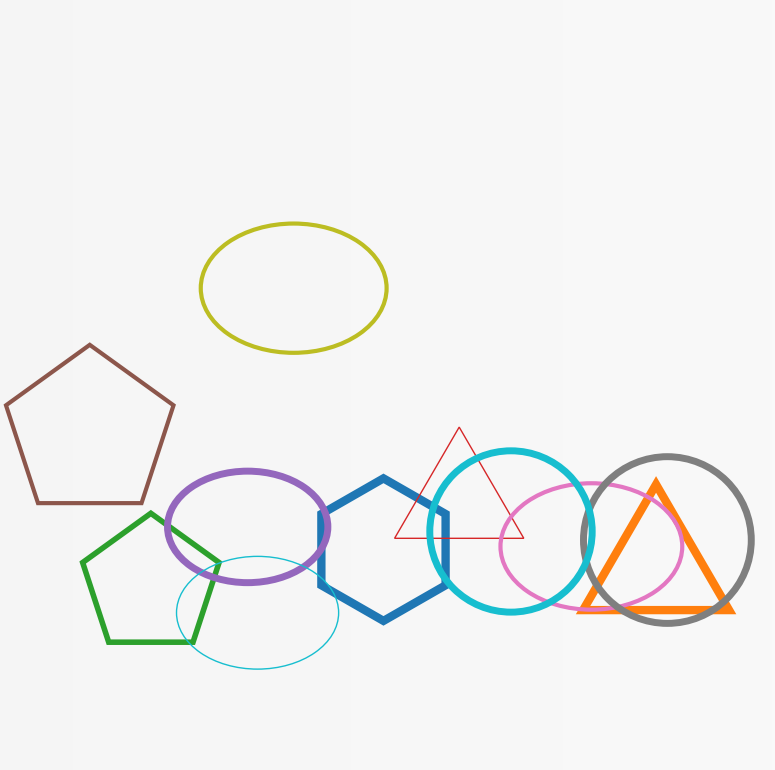[{"shape": "hexagon", "thickness": 3, "radius": 0.46, "center": [0.495, 0.286]}, {"shape": "triangle", "thickness": 3, "radius": 0.54, "center": [0.847, 0.262]}, {"shape": "pentagon", "thickness": 2, "radius": 0.46, "center": [0.195, 0.241]}, {"shape": "triangle", "thickness": 0.5, "radius": 0.48, "center": [0.593, 0.349]}, {"shape": "oval", "thickness": 2.5, "radius": 0.52, "center": [0.32, 0.316]}, {"shape": "pentagon", "thickness": 1.5, "radius": 0.57, "center": [0.116, 0.439]}, {"shape": "oval", "thickness": 1.5, "radius": 0.59, "center": [0.763, 0.29]}, {"shape": "circle", "thickness": 2.5, "radius": 0.54, "center": [0.861, 0.299]}, {"shape": "oval", "thickness": 1.5, "radius": 0.6, "center": [0.379, 0.626]}, {"shape": "circle", "thickness": 2.5, "radius": 0.52, "center": [0.659, 0.31]}, {"shape": "oval", "thickness": 0.5, "radius": 0.52, "center": [0.332, 0.204]}]